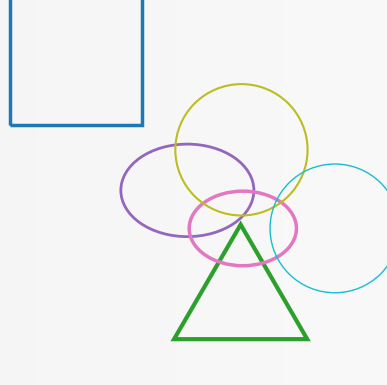[{"shape": "square", "thickness": 2.5, "radius": 0.86, "center": [0.196, 0.848]}, {"shape": "triangle", "thickness": 3, "radius": 0.99, "center": [0.621, 0.218]}, {"shape": "oval", "thickness": 2, "radius": 0.86, "center": [0.484, 0.506]}, {"shape": "oval", "thickness": 2.5, "radius": 0.69, "center": [0.627, 0.407]}, {"shape": "circle", "thickness": 1.5, "radius": 0.85, "center": [0.623, 0.611]}, {"shape": "circle", "thickness": 1, "radius": 0.84, "center": [0.864, 0.407]}]